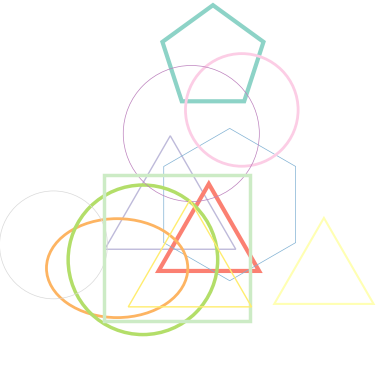[{"shape": "pentagon", "thickness": 3, "radius": 0.69, "center": [0.553, 0.849]}, {"shape": "triangle", "thickness": 1.5, "radius": 0.74, "center": [0.841, 0.285]}, {"shape": "triangle", "thickness": 1, "radius": 0.98, "center": [0.442, 0.451]}, {"shape": "triangle", "thickness": 3, "radius": 0.75, "center": [0.542, 0.372]}, {"shape": "hexagon", "thickness": 0.5, "radius": 0.99, "center": [0.597, 0.469]}, {"shape": "oval", "thickness": 2, "radius": 0.92, "center": [0.304, 0.304]}, {"shape": "circle", "thickness": 2.5, "radius": 0.97, "center": [0.371, 0.325]}, {"shape": "circle", "thickness": 2, "radius": 0.73, "center": [0.628, 0.714]}, {"shape": "circle", "thickness": 0.5, "radius": 0.7, "center": [0.139, 0.364]}, {"shape": "circle", "thickness": 0.5, "radius": 0.88, "center": [0.497, 0.653]}, {"shape": "square", "thickness": 2.5, "radius": 0.95, "center": [0.459, 0.355]}, {"shape": "triangle", "thickness": 1, "radius": 0.92, "center": [0.493, 0.295]}]